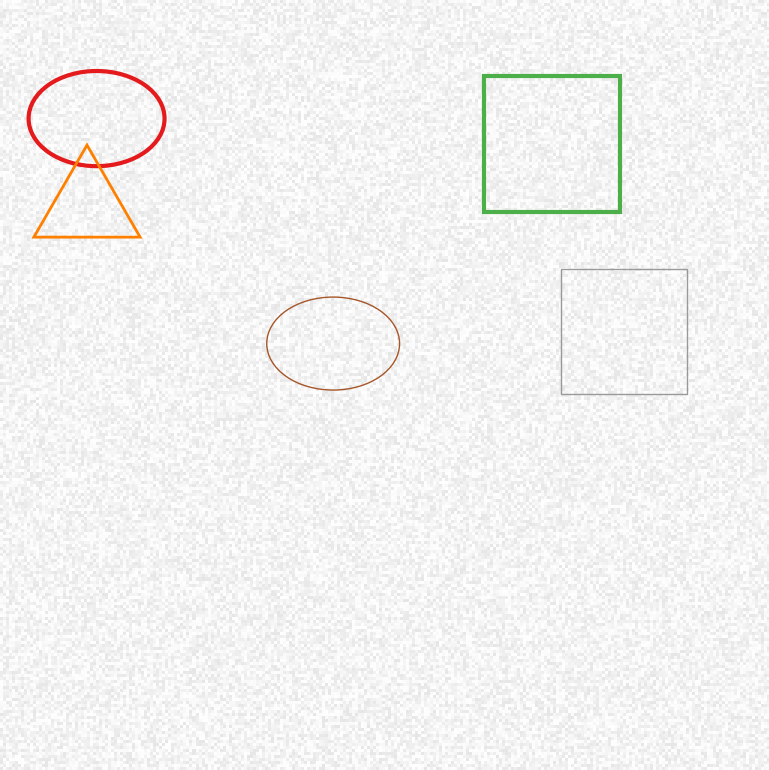[{"shape": "oval", "thickness": 1.5, "radius": 0.44, "center": [0.125, 0.846]}, {"shape": "square", "thickness": 1.5, "radius": 0.44, "center": [0.717, 0.813]}, {"shape": "triangle", "thickness": 1, "radius": 0.4, "center": [0.113, 0.732]}, {"shape": "oval", "thickness": 0.5, "radius": 0.43, "center": [0.433, 0.554]}, {"shape": "square", "thickness": 0.5, "radius": 0.41, "center": [0.81, 0.57]}]